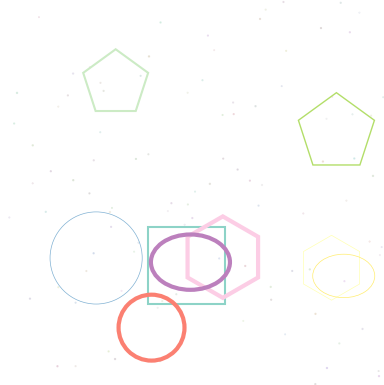[{"shape": "square", "thickness": 1.5, "radius": 0.5, "center": [0.484, 0.309]}, {"shape": "hexagon", "thickness": 0.5, "radius": 0.42, "center": [0.861, 0.305]}, {"shape": "circle", "thickness": 3, "radius": 0.43, "center": [0.394, 0.149]}, {"shape": "circle", "thickness": 0.5, "radius": 0.6, "center": [0.25, 0.33]}, {"shape": "pentagon", "thickness": 1, "radius": 0.52, "center": [0.874, 0.655]}, {"shape": "hexagon", "thickness": 3, "radius": 0.53, "center": [0.579, 0.332]}, {"shape": "oval", "thickness": 3, "radius": 0.51, "center": [0.495, 0.319]}, {"shape": "pentagon", "thickness": 1.5, "radius": 0.44, "center": [0.3, 0.783]}, {"shape": "oval", "thickness": 0.5, "radius": 0.4, "center": [0.893, 0.283]}]